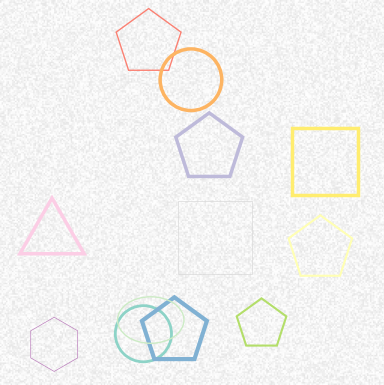[{"shape": "circle", "thickness": 2, "radius": 0.36, "center": [0.372, 0.133]}, {"shape": "pentagon", "thickness": 1.5, "radius": 0.43, "center": [0.832, 0.354]}, {"shape": "pentagon", "thickness": 2.5, "radius": 0.46, "center": [0.543, 0.616]}, {"shape": "pentagon", "thickness": 1, "radius": 0.44, "center": [0.386, 0.889]}, {"shape": "pentagon", "thickness": 3, "radius": 0.44, "center": [0.453, 0.139]}, {"shape": "circle", "thickness": 2.5, "radius": 0.4, "center": [0.496, 0.793]}, {"shape": "pentagon", "thickness": 1.5, "radius": 0.34, "center": [0.679, 0.157]}, {"shape": "triangle", "thickness": 2.5, "radius": 0.48, "center": [0.135, 0.389]}, {"shape": "square", "thickness": 0.5, "radius": 0.48, "center": [0.559, 0.383]}, {"shape": "hexagon", "thickness": 0.5, "radius": 0.35, "center": [0.141, 0.106]}, {"shape": "oval", "thickness": 1, "radius": 0.43, "center": [0.392, 0.169]}, {"shape": "square", "thickness": 2.5, "radius": 0.43, "center": [0.844, 0.58]}]